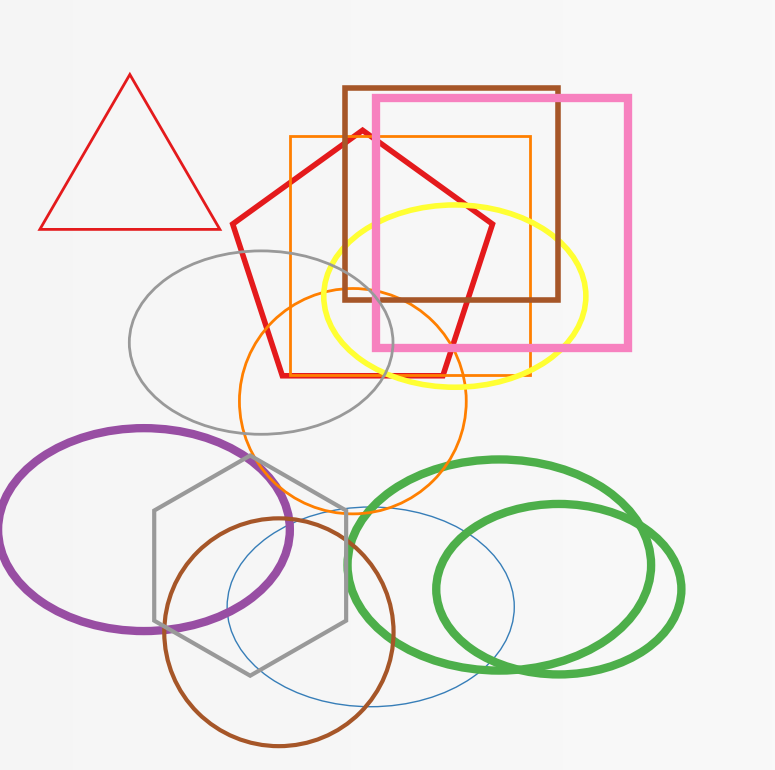[{"shape": "triangle", "thickness": 1, "radius": 0.67, "center": [0.168, 0.769]}, {"shape": "pentagon", "thickness": 2, "radius": 0.88, "center": [0.468, 0.655]}, {"shape": "oval", "thickness": 0.5, "radius": 0.93, "center": [0.478, 0.212]}, {"shape": "oval", "thickness": 3, "radius": 0.79, "center": [0.721, 0.235]}, {"shape": "oval", "thickness": 3, "radius": 0.98, "center": [0.644, 0.266]}, {"shape": "oval", "thickness": 3, "radius": 0.94, "center": [0.186, 0.312]}, {"shape": "square", "thickness": 1, "radius": 0.77, "center": [0.529, 0.668]}, {"shape": "circle", "thickness": 1, "radius": 0.73, "center": [0.455, 0.479]}, {"shape": "oval", "thickness": 2, "radius": 0.85, "center": [0.587, 0.615]}, {"shape": "circle", "thickness": 1.5, "radius": 0.74, "center": [0.36, 0.179]}, {"shape": "square", "thickness": 2, "radius": 0.69, "center": [0.582, 0.748]}, {"shape": "square", "thickness": 3, "radius": 0.81, "center": [0.648, 0.71]}, {"shape": "oval", "thickness": 1, "radius": 0.85, "center": [0.337, 0.555]}, {"shape": "hexagon", "thickness": 1.5, "radius": 0.71, "center": [0.323, 0.265]}]